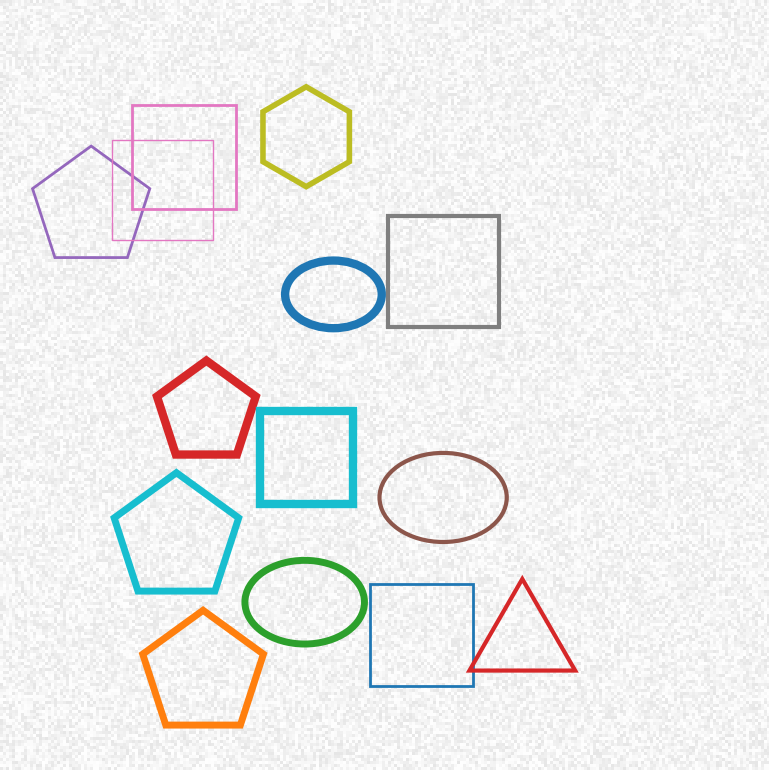[{"shape": "square", "thickness": 1, "radius": 0.33, "center": [0.548, 0.176]}, {"shape": "oval", "thickness": 3, "radius": 0.31, "center": [0.433, 0.618]}, {"shape": "pentagon", "thickness": 2.5, "radius": 0.41, "center": [0.264, 0.125]}, {"shape": "oval", "thickness": 2.5, "radius": 0.39, "center": [0.396, 0.218]}, {"shape": "pentagon", "thickness": 3, "radius": 0.34, "center": [0.268, 0.464]}, {"shape": "triangle", "thickness": 1.5, "radius": 0.4, "center": [0.678, 0.169]}, {"shape": "pentagon", "thickness": 1, "radius": 0.4, "center": [0.118, 0.73]}, {"shape": "oval", "thickness": 1.5, "radius": 0.41, "center": [0.575, 0.354]}, {"shape": "square", "thickness": 0.5, "radius": 0.33, "center": [0.211, 0.753]}, {"shape": "square", "thickness": 1, "radius": 0.34, "center": [0.239, 0.796]}, {"shape": "square", "thickness": 1.5, "radius": 0.36, "center": [0.576, 0.648]}, {"shape": "hexagon", "thickness": 2, "radius": 0.32, "center": [0.398, 0.822]}, {"shape": "square", "thickness": 3, "radius": 0.3, "center": [0.398, 0.406]}, {"shape": "pentagon", "thickness": 2.5, "radius": 0.43, "center": [0.229, 0.301]}]